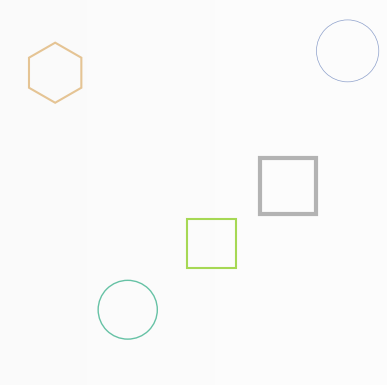[{"shape": "circle", "thickness": 1, "radius": 0.38, "center": [0.33, 0.196]}, {"shape": "circle", "thickness": 0.5, "radius": 0.4, "center": [0.897, 0.868]}, {"shape": "square", "thickness": 1.5, "radius": 0.32, "center": [0.546, 0.369]}, {"shape": "hexagon", "thickness": 1.5, "radius": 0.39, "center": [0.142, 0.811]}, {"shape": "square", "thickness": 3, "radius": 0.36, "center": [0.743, 0.517]}]